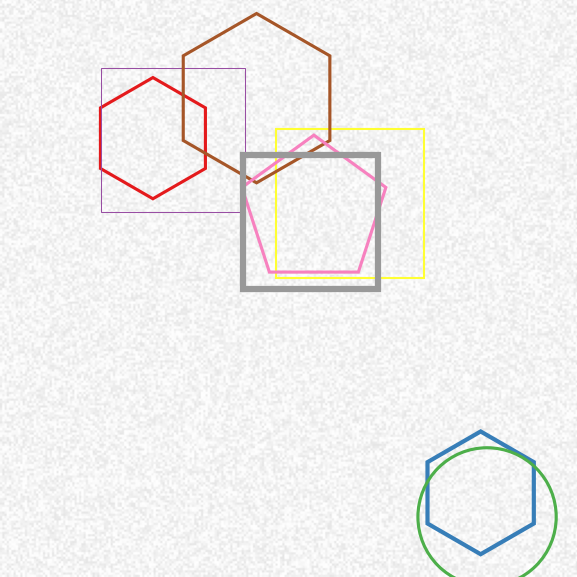[{"shape": "hexagon", "thickness": 1.5, "radius": 0.52, "center": [0.265, 0.76]}, {"shape": "hexagon", "thickness": 2, "radius": 0.53, "center": [0.832, 0.146]}, {"shape": "circle", "thickness": 1.5, "radius": 0.6, "center": [0.843, 0.104]}, {"shape": "square", "thickness": 0.5, "radius": 0.62, "center": [0.3, 0.757]}, {"shape": "square", "thickness": 1, "radius": 0.64, "center": [0.606, 0.646]}, {"shape": "hexagon", "thickness": 1.5, "radius": 0.73, "center": [0.444, 0.829]}, {"shape": "pentagon", "thickness": 1.5, "radius": 0.66, "center": [0.544, 0.634]}, {"shape": "square", "thickness": 3, "radius": 0.58, "center": [0.537, 0.615]}]